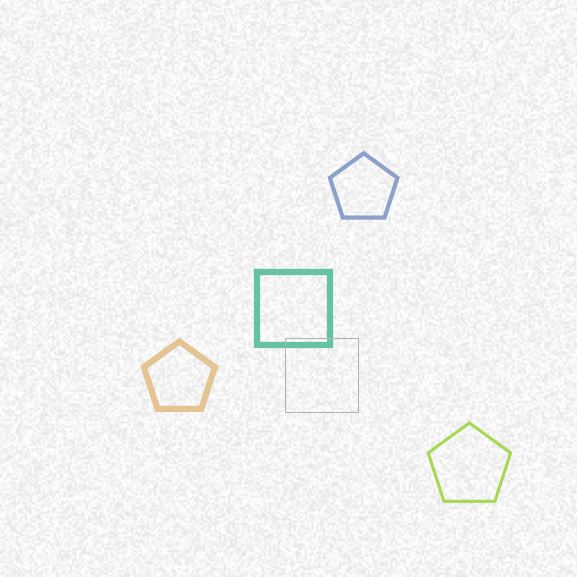[{"shape": "square", "thickness": 3, "radius": 0.32, "center": [0.509, 0.465]}, {"shape": "pentagon", "thickness": 2, "radius": 0.31, "center": [0.63, 0.672]}, {"shape": "pentagon", "thickness": 1.5, "radius": 0.38, "center": [0.813, 0.192]}, {"shape": "pentagon", "thickness": 3, "radius": 0.32, "center": [0.311, 0.343]}, {"shape": "square", "thickness": 0.5, "radius": 0.32, "center": [0.557, 0.35]}]